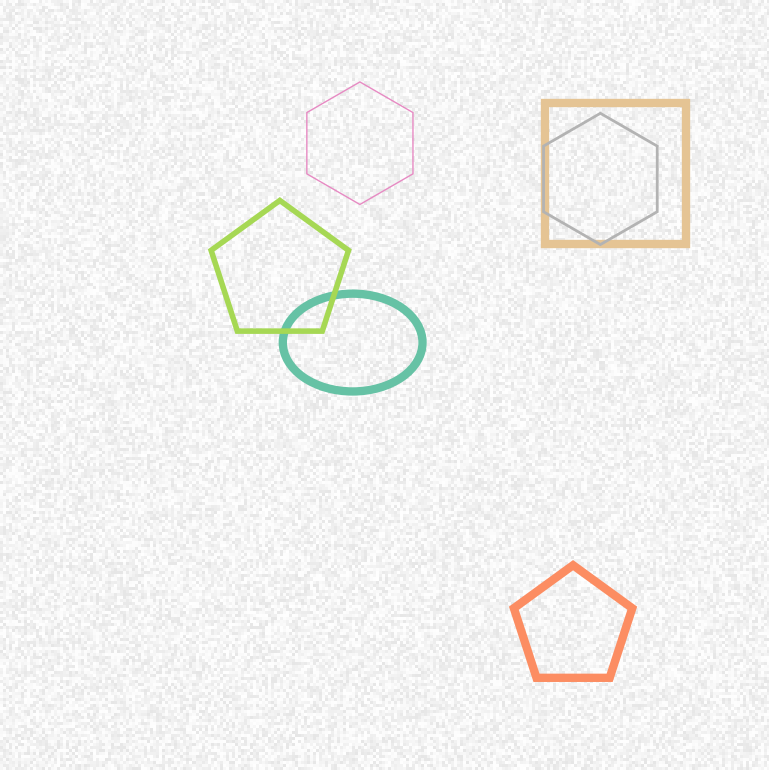[{"shape": "oval", "thickness": 3, "radius": 0.45, "center": [0.458, 0.555]}, {"shape": "pentagon", "thickness": 3, "radius": 0.4, "center": [0.744, 0.185]}, {"shape": "hexagon", "thickness": 0.5, "radius": 0.4, "center": [0.467, 0.814]}, {"shape": "pentagon", "thickness": 2, "radius": 0.47, "center": [0.363, 0.646]}, {"shape": "square", "thickness": 3, "radius": 0.46, "center": [0.8, 0.775]}, {"shape": "hexagon", "thickness": 1, "radius": 0.43, "center": [0.78, 0.768]}]